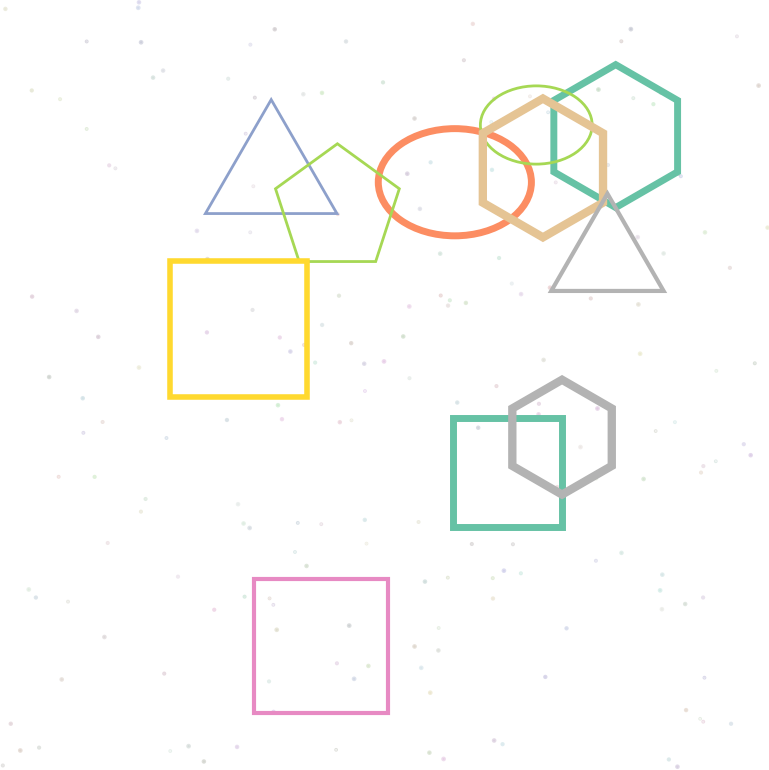[{"shape": "hexagon", "thickness": 2.5, "radius": 0.46, "center": [0.8, 0.823]}, {"shape": "square", "thickness": 2.5, "radius": 0.35, "center": [0.659, 0.387]}, {"shape": "oval", "thickness": 2.5, "radius": 0.5, "center": [0.591, 0.763]}, {"shape": "triangle", "thickness": 1, "radius": 0.49, "center": [0.352, 0.772]}, {"shape": "square", "thickness": 1.5, "radius": 0.43, "center": [0.417, 0.162]}, {"shape": "oval", "thickness": 1, "radius": 0.36, "center": [0.696, 0.838]}, {"shape": "pentagon", "thickness": 1, "radius": 0.42, "center": [0.438, 0.729]}, {"shape": "square", "thickness": 2, "radius": 0.44, "center": [0.31, 0.572]}, {"shape": "hexagon", "thickness": 3, "radius": 0.45, "center": [0.705, 0.782]}, {"shape": "triangle", "thickness": 1.5, "radius": 0.42, "center": [0.789, 0.664]}, {"shape": "hexagon", "thickness": 3, "radius": 0.37, "center": [0.73, 0.432]}]